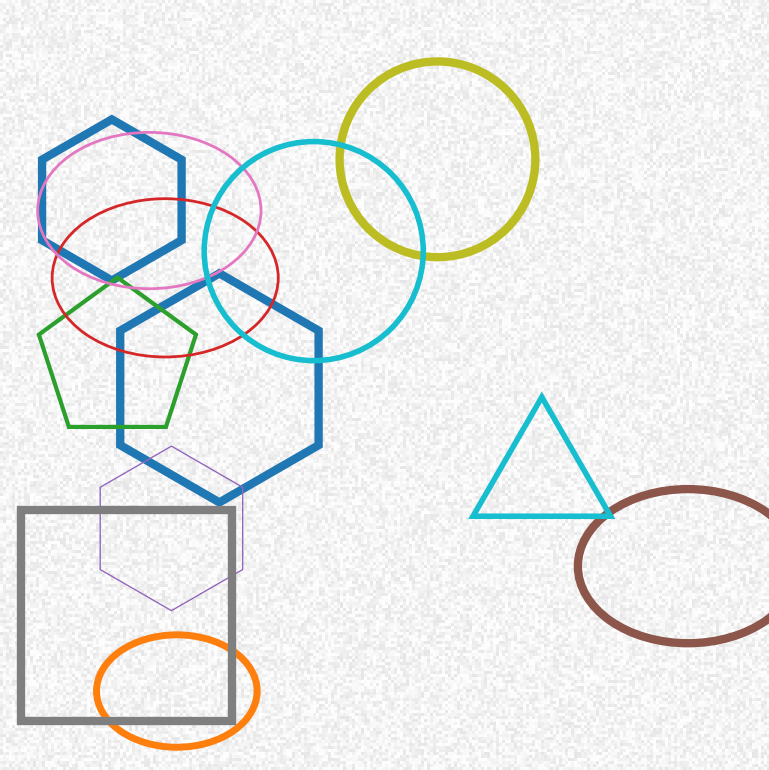[{"shape": "hexagon", "thickness": 3, "radius": 0.74, "center": [0.285, 0.496]}, {"shape": "hexagon", "thickness": 3, "radius": 0.52, "center": [0.145, 0.74]}, {"shape": "oval", "thickness": 2.5, "radius": 0.52, "center": [0.23, 0.103]}, {"shape": "pentagon", "thickness": 1.5, "radius": 0.54, "center": [0.153, 0.532]}, {"shape": "oval", "thickness": 1, "radius": 0.73, "center": [0.215, 0.639]}, {"shape": "hexagon", "thickness": 0.5, "radius": 0.53, "center": [0.223, 0.314]}, {"shape": "oval", "thickness": 3, "radius": 0.71, "center": [0.893, 0.265]}, {"shape": "oval", "thickness": 1, "radius": 0.73, "center": [0.194, 0.727]}, {"shape": "square", "thickness": 3, "radius": 0.68, "center": [0.164, 0.2]}, {"shape": "circle", "thickness": 3, "radius": 0.64, "center": [0.568, 0.793]}, {"shape": "triangle", "thickness": 2, "radius": 0.52, "center": [0.704, 0.381]}, {"shape": "circle", "thickness": 2, "radius": 0.71, "center": [0.407, 0.674]}]